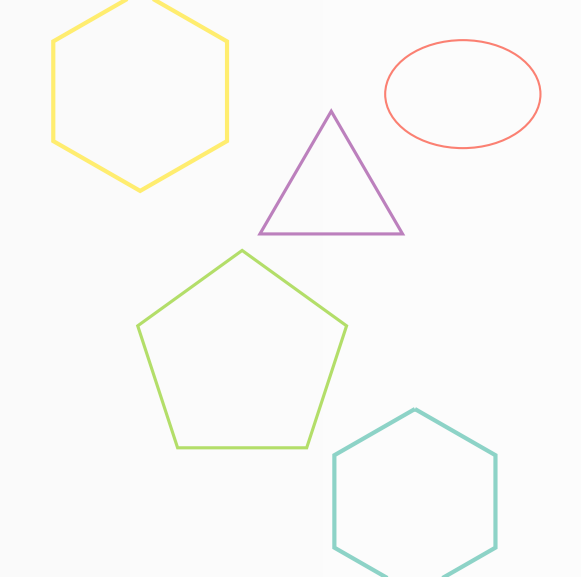[{"shape": "hexagon", "thickness": 2, "radius": 0.8, "center": [0.714, 0.131]}, {"shape": "oval", "thickness": 1, "radius": 0.67, "center": [0.796, 0.836]}, {"shape": "pentagon", "thickness": 1.5, "radius": 0.94, "center": [0.417, 0.377]}, {"shape": "triangle", "thickness": 1.5, "radius": 0.71, "center": [0.57, 0.665]}, {"shape": "hexagon", "thickness": 2, "radius": 0.86, "center": [0.241, 0.841]}]